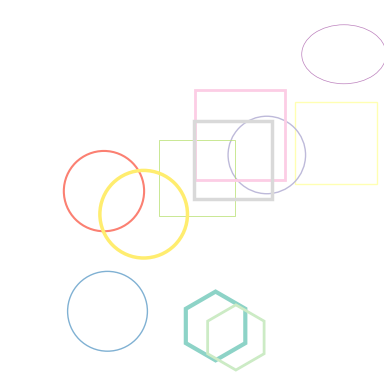[{"shape": "hexagon", "thickness": 3, "radius": 0.45, "center": [0.56, 0.153]}, {"shape": "square", "thickness": 1, "radius": 0.53, "center": [0.872, 0.629]}, {"shape": "circle", "thickness": 1, "radius": 0.5, "center": [0.693, 0.597]}, {"shape": "circle", "thickness": 1.5, "radius": 0.52, "center": [0.27, 0.504]}, {"shape": "circle", "thickness": 1, "radius": 0.52, "center": [0.279, 0.191]}, {"shape": "square", "thickness": 0.5, "radius": 0.49, "center": [0.512, 0.538]}, {"shape": "square", "thickness": 2, "radius": 0.58, "center": [0.624, 0.65]}, {"shape": "square", "thickness": 2.5, "radius": 0.5, "center": [0.605, 0.584]}, {"shape": "oval", "thickness": 0.5, "radius": 0.55, "center": [0.893, 0.859]}, {"shape": "hexagon", "thickness": 2, "radius": 0.42, "center": [0.613, 0.124]}, {"shape": "circle", "thickness": 2.5, "radius": 0.57, "center": [0.373, 0.444]}]